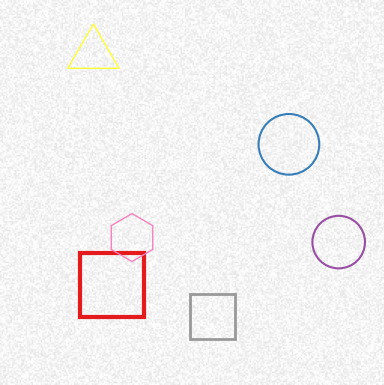[{"shape": "square", "thickness": 3, "radius": 0.42, "center": [0.291, 0.26]}, {"shape": "circle", "thickness": 1.5, "radius": 0.39, "center": [0.75, 0.625]}, {"shape": "circle", "thickness": 1.5, "radius": 0.34, "center": [0.88, 0.371]}, {"shape": "triangle", "thickness": 1, "radius": 0.38, "center": [0.243, 0.861]}, {"shape": "hexagon", "thickness": 1, "radius": 0.31, "center": [0.343, 0.383]}, {"shape": "square", "thickness": 2, "radius": 0.3, "center": [0.552, 0.178]}]